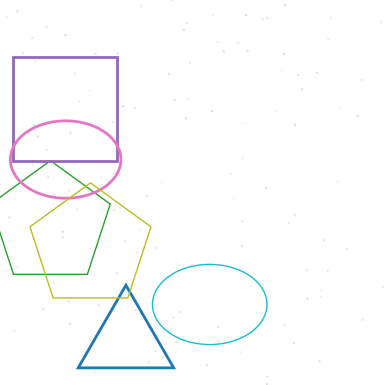[{"shape": "triangle", "thickness": 2, "radius": 0.72, "center": [0.327, 0.116]}, {"shape": "pentagon", "thickness": 1, "radius": 0.82, "center": [0.131, 0.42]}, {"shape": "square", "thickness": 2, "radius": 0.67, "center": [0.169, 0.717]}, {"shape": "oval", "thickness": 2, "radius": 0.72, "center": [0.171, 0.586]}, {"shape": "pentagon", "thickness": 1, "radius": 0.83, "center": [0.235, 0.36]}, {"shape": "oval", "thickness": 1, "radius": 0.74, "center": [0.545, 0.209]}]